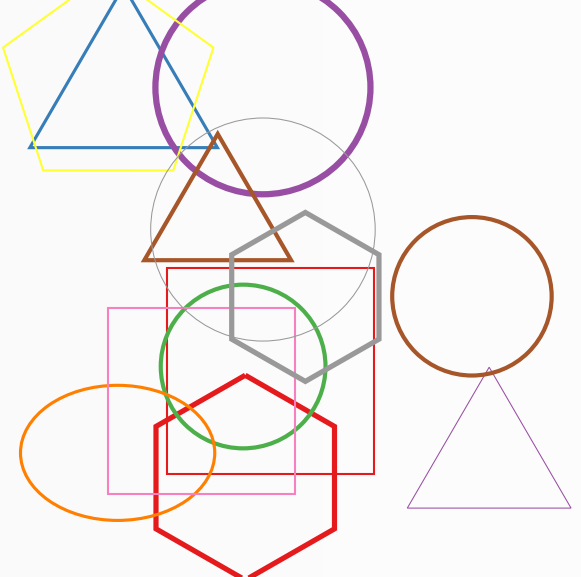[{"shape": "square", "thickness": 1, "radius": 0.89, "center": [0.465, 0.356]}, {"shape": "hexagon", "thickness": 2.5, "radius": 0.89, "center": [0.422, 0.172]}, {"shape": "triangle", "thickness": 1.5, "radius": 0.93, "center": [0.213, 0.837]}, {"shape": "circle", "thickness": 2, "radius": 0.71, "center": [0.418, 0.364]}, {"shape": "triangle", "thickness": 0.5, "radius": 0.81, "center": [0.842, 0.201]}, {"shape": "circle", "thickness": 3, "radius": 0.92, "center": [0.452, 0.848]}, {"shape": "oval", "thickness": 1.5, "radius": 0.84, "center": [0.202, 0.215]}, {"shape": "pentagon", "thickness": 1, "radius": 0.95, "center": [0.186, 0.858]}, {"shape": "triangle", "thickness": 2, "radius": 0.73, "center": [0.375, 0.621]}, {"shape": "circle", "thickness": 2, "radius": 0.69, "center": [0.812, 0.486]}, {"shape": "square", "thickness": 1, "radius": 0.8, "center": [0.346, 0.305]}, {"shape": "hexagon", "thickness": 2.5, "radius": 0.73, "center": [0.525, 0.485]}, {"shape": "circle", "thickness": 0.5, "radius": 0.97, "center": [0.452, 0.602]}]